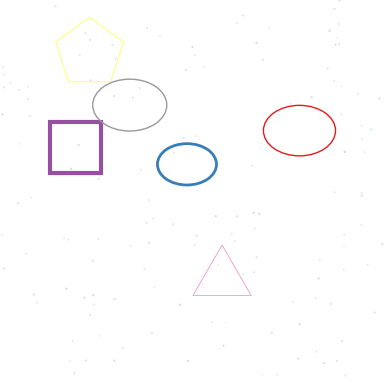[{"shape": "oval", "thickness": 1, "radius": 0.47, "center": [0.778, 0.661]}, {"shape": "oval", "thickness": 2, "radius": 0.38, "center": [0.486, 0.573]}, {"shape": "square", "thickness": 3, "radius": 0.34, "center": [0.196, 0.617]}, {"shape": "pentagon", "thickness": 0.5, "radius": 0.46, "center": [0.233, 0.863]}, {"shape": "triangle", "thickness": 0.5, "radius": 0.44, "center": [0.577, 0.276]}, {"shape": "oval", "thickness": 1, "radius": 0.48, "center": [0.337, 0.727]}]